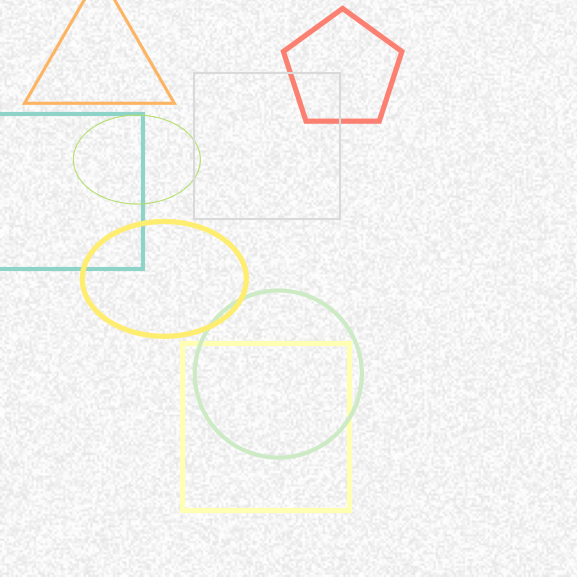[{"shape": "square", "thickness": 2, "radius": 0.67, "center": [0.114, 0.668]}, {"shape": "square", "thickness": 2.5, "radius": 0.72, "center": [0.46, 0.261]}, {"shape": "pentagon", "thickness": 2.5, "radius": 0.54, "center": [0.593, 0.877]}, {"shape": "triangle", "thickness": 1.5, "radius": 0.75, "center": [0.172, 0.895]}, {"shape": "oval", "thickness": 0.5, "radius": 0.55, "center": [0.237, 0.723]}, {"shape": "square", "thickness": 1, "radius": 0.63, "center": [0.463, 0.747]}, {"shape": "circle", "thickness": 2, "radius": 0.72, "center": [0.482, 0.351]}, {"shape": "oval", "thickness": 2.5, "radius": 0.71, "center": [0.285, 0.516]}]